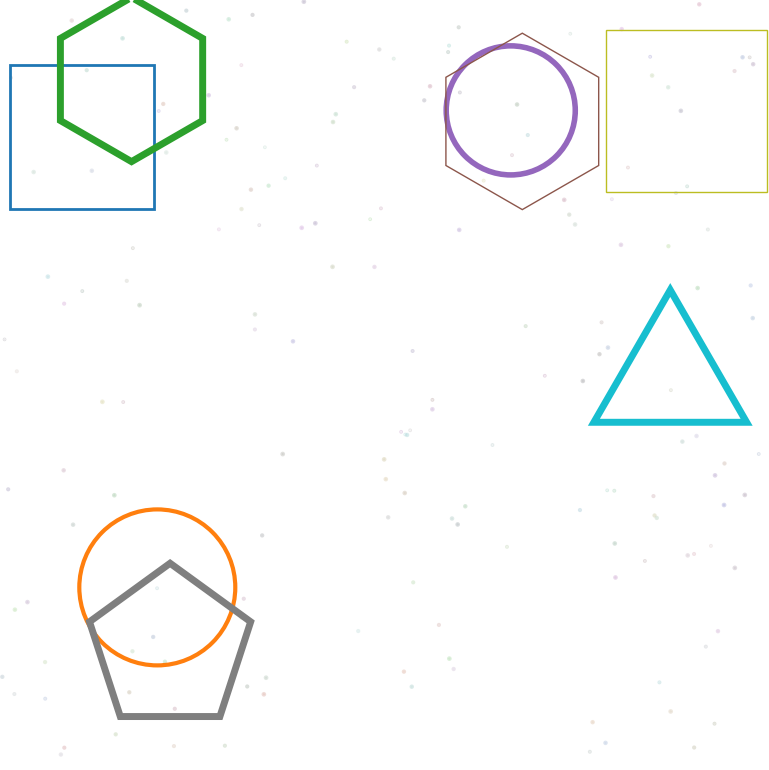[{"shape": "square", "thickness": 1, "radius": 0.47, "center": [0.107, 0.822]}, {"shape": "circle", "thickness": 1.5, "radius": 0.51, "center": [0.204, 0.237]}, {"shape": "hexagon", "thickness": 2.5, "radius": 0.53, "center": [0.171, 0.897]}, {"shape": "circle", "thickness": 2, "radius": 0.42, "center": [0.663, 0.857]}, {"shape": "hexagon", "thickness": 0.5, "radius": 0.57, "center": [0.678, 0.842]}, {"shape": "pentagon", "thickness": 2.5, "radius": 0.55, "center": [0.221, 0.158]}, {"shape": "square", "thickness": 0.5, "radius": 0.52, "center": [0.891, 0.856]}, {"shape": "triangle", "thickness": 2.5, "radius": 0.57, "center": [0.87, 0.509]}]